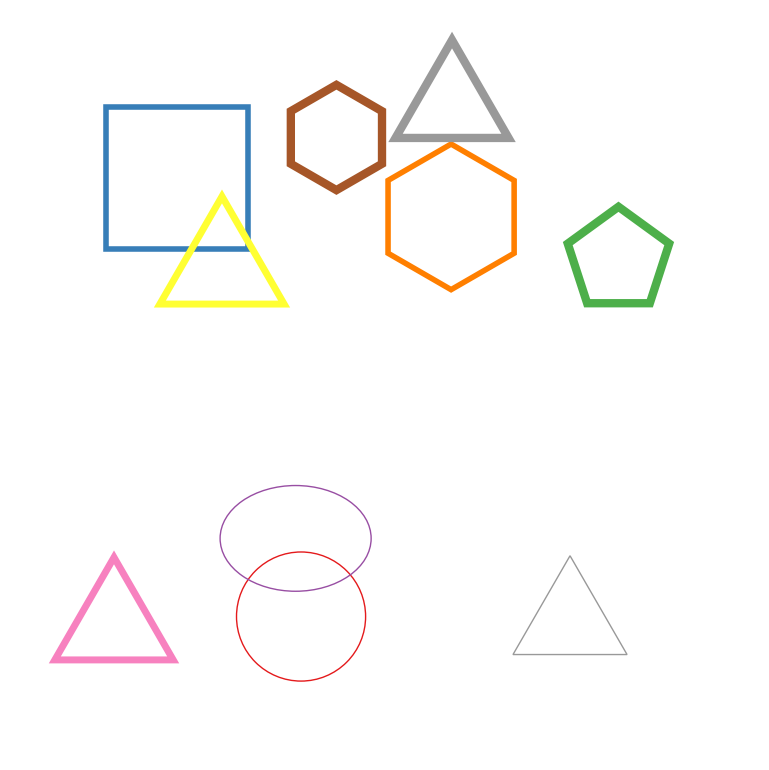[{"shape": "circle", "thickness": 0.5, "radius": 0.42, "center": [0.391, 0.199]}, {"shape": "square", "thickness": 2, "radius": 0.46, "center": [0.23, 0.769]}, {"shape": "pentagon", "thickness": 3, "radius": 0.35, "center": [0.803, 0.662]}, {"shape": "oval", "thickness": 0.5, "radius": 0.49, "center": [0.384, 0.301]}, {"shape": "hexagon", "thickness": 2, "radius": 0.47, "center": [0.586, 0.718]}, {"shape": "triangle", "thickness": 2.5, "radius": 0.47, "center": [0.288, 0.652]}, {"shape": "hexagon", "thickness": 3, "radius": 0.34, "center": [0.437, 0.821]}, {"shape": "triangle", "thickness": 2.5, "radius": 0.44, "center": [0.148, 0.187]}, {"shape": "triangle", "thickness": 0.5, "radius": 0.43, "center": [0.74, 0.193]}, {"shape": "triangle", "thickness": 3, "radius": 0.42, "center": [0.587, 0.863]}]